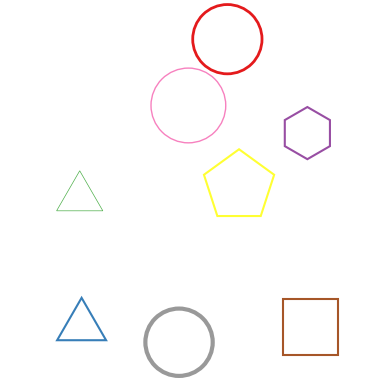[{"shape": "circle", "thickness": 2, "radius": 0.45, "center": [0.591, 0.898]}, {"shape": "triangle", "thickness": 1.5, "radius": 0.37, "center": [0.212, 0.153]}, {"shape": "triangle", "thickness": 0.5, "radius": 0.35, "center": [0.207, 0.487]}, {"shape": "hexagon", "thickness": 1.5, "radius": 0.34, "center": [0.798, 0.654]}, {"shape": "pentagon", "thickness": 1.5, "radius": 0.48, "center": [0.621, 0.516]}, {"shape": "square", "thickness": 1.5, "radius": 0.36, "center": [0.807, 0.15]}, {"shape": "circle", "thickness": 1, "radius": 0.49, "center": [0.489, 0.726]}, {"shape": "circle", "thickness": 3, "radius": 0.44, "center": [0.465, 0.111]}]